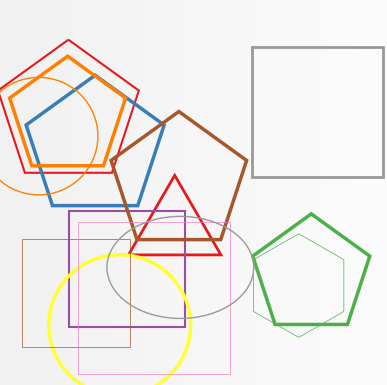[{"shape": "triangle", "thickness": 2, "radius": 0.69, "center": [0.451, 0.407]}, {"shape": "pentagon", "thickness": 1.5, "radius": 0.96, "center": [0.177, 0.706]}, {"shape": "pentagon", "thickness": 2.5, "radius": 0.94, "center": [0.245, 0.617]}, {"shape": "hexagon", "thickness": 0.5, "radius": 0.67, "center": [0.771, 0.258]}, {"shape": "pentagon", "thickness": 2.5, "radius": 0.79, "center": [0.803, 0.286]}, {"shape": "square", "thickness": 1.5, "radius": 0.75, "center": [0.328, 0.302]}, {"shape": "pentagon", "thickness": 2.5, "radius": 0.79, "center": [0.175, 0.697]}, {"shape": "circle", "thickness": 1, "radius": 0.76, "center": [0.1, 0.646]}, {"shape": "circle", "thickness": 2.5, "radius": 0.91, "center": [0.309, 0.155]}, {"shape": "pentagon", "thickness": 2.5, "radius": 0.92, "center": [0.462, 0.526]}, {"shape": "square", "thickness": 0.5, "radius": 0.7, "center": [0.195, 0.239]}, {"shape": "square", "thickness": 0.5, "radius": 0.98, "center": [0.398, 0.226]}, {"shape": "square", "thickness": 2, "radius": 0.84, "center": [0.819, 0.709]}, {"shape": "oval", "thickness": 1, "radius": 0.95, "center": [0.465, 0.305]}]